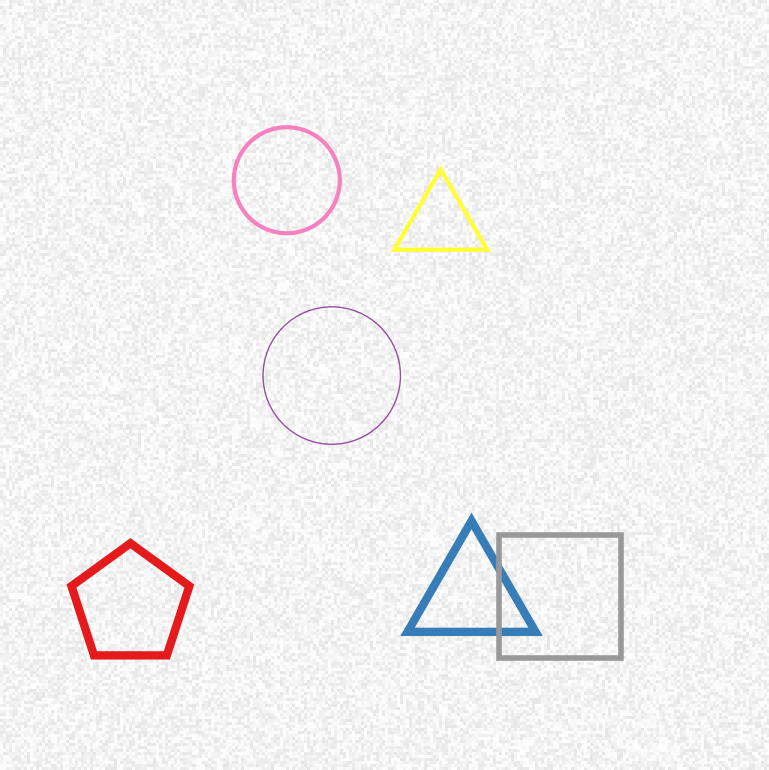[{"shape": "pentagon", "thickness": 3, "radius": 0.4, "center": [0.169, 0.214]}, {"shape": "triangle", "thickness": 3, "radius": 0.48, "center": [0.612, 0.227]}, {"shape": "circle", "thickness": 0.5, "radius": 0.45, "center": [0.431, 0.512]}, {"shape": "triangle", "thickness": 1.5, "radius": 0.35, "center": [0.572, 0.71]}, {"shape": "circle", "thickness": 1.5, "radius": 0.34, "center": [0.372, 0.766]}, {"shape": "square", "thickness": 2, "radius": 0.4, "center": [0.727, 0.225]}]